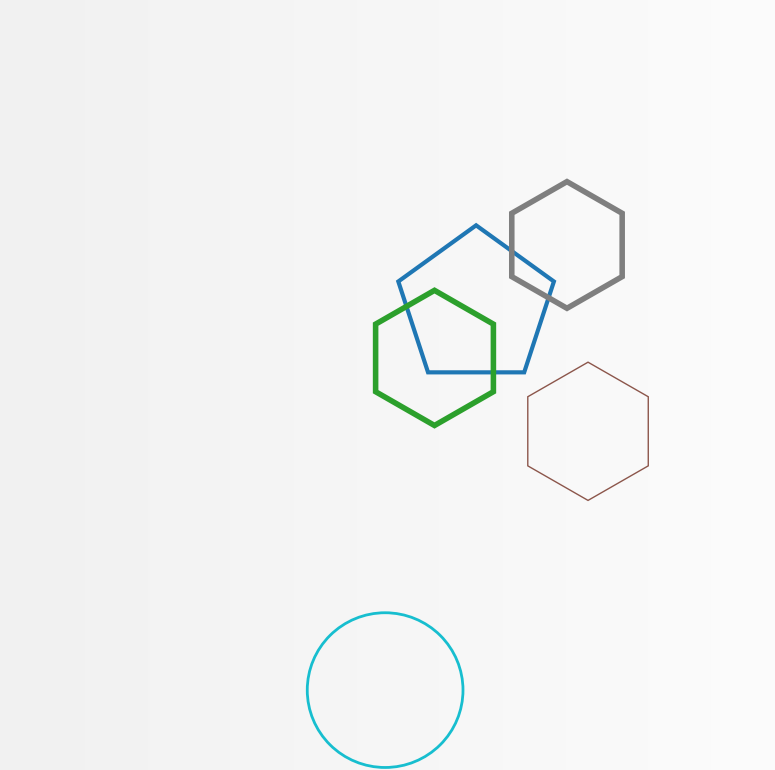[{"shape": "pentagon", "thickness": 1.5, "radius": 0.53, "center": [0.614, 0.602]}, {"shape": "hexagon", "thickness": 2, "radius": 0.44, "center": [0.561, 0.535]}, {"shape": "hexagon", "thickness": 0.5, "radius": 0.45, "center": [0.759, 0.44]}, {"shape": "hexagon", "thickness": 2, "radius": 0.41, "center": [0.732, 0.682]}, {"shape": "circle", "thickness": 1, "radius": 0.5, "center": [0.497, 0.104]}]